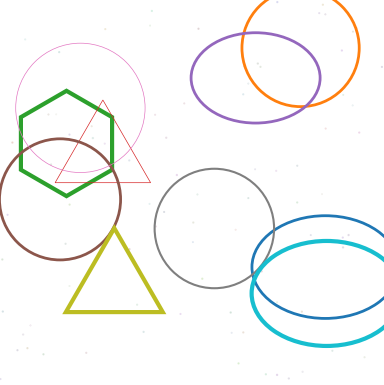[{"shape": "oval", "thickness": 2, "radius": 0.95, "center": [0.845, 0.306]}, {"shape": "circle", "thickness": 2, "radius": 0.76, "center": [0.781, 0.875]}, {"shape": "hexagon", "thickness": 3, "radius": 0.68, "center": [0.173, 0.627]}, {"shape": "triangle", "thickness": 0.5, "radius": 0.72, "center": [0.267, 0.597]}, {"shape": "oval", "thickness": 2, "radius": 0.84, "center": [0.664, 0.798]}, {"shape": "circle", "thickness": 2, "radius": 0.79, "center": [0.156, 0.482]}, {"shape": "circle", "thickness": 0.5, "radius": 0.84, "center": [0.209, 0.72]}, {"shape": "circle", "thickness": 1.5, "radius": 0.78, "center": [0.557, 0.407]}, {"shape": "triangle", "thickness": 3, "radius": 0.73, "center": [0.297, 0.262]}, {"shape": "oval", "thickness": 3, "radius": 0.97, "center": [0.848, 0.238]}]